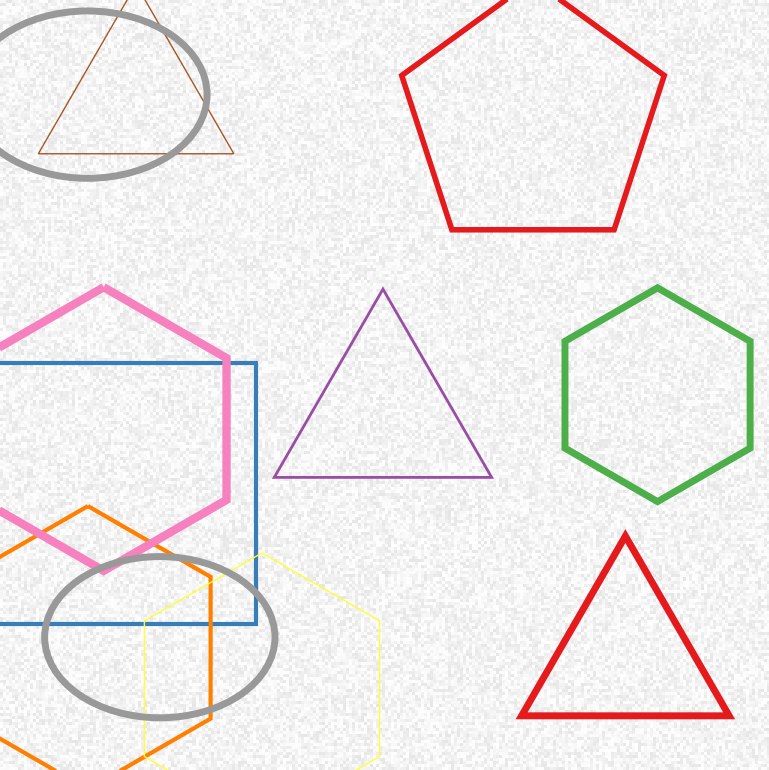[{"shape": "pentagon", "thickness": 2, "radius": 0.9, "center": [0.692, 0.847]}, {"shape": "triangle", "thickness": 2.5, "radius": 0.78, "center": [0.812, 0.148]}, {"shape": "square", "thickness": 1.5, "radius": 0.85, "center": [0.163, 0.359]}, {"shape": "hexagon", "thickness": 2.5, "radius": 0.69, "center": [0.854, 0.487]}, {"shape": "triangle", "thickness": 1, "radius": 0.81, "center": [0.497, 0.461]}, {"shape": "hexagon", "thickness": 1.5, "radius": 0.92, "center": [0.114, 0.159]}, {"shape": "hexagon", "thickness": 0.5, "radius": 0.88, "center": [0.34, 0.106]}, {"shape": "triangle", "thickness": 0.5, "radius": 0.73, "center": [0.177, 0.874]}, {"shape": "hexagon", "thickness": 3, "radius": 0.92, "center": [0.135, 0.443]}, {"shape": "oval", "thickness": 2.5, "radius": 0.75, "center": [0.208, 0.172]}, {"shape": "oval", "thickness": 2.5, "radius": 0.78, "center": [0.114, 0.877]}]